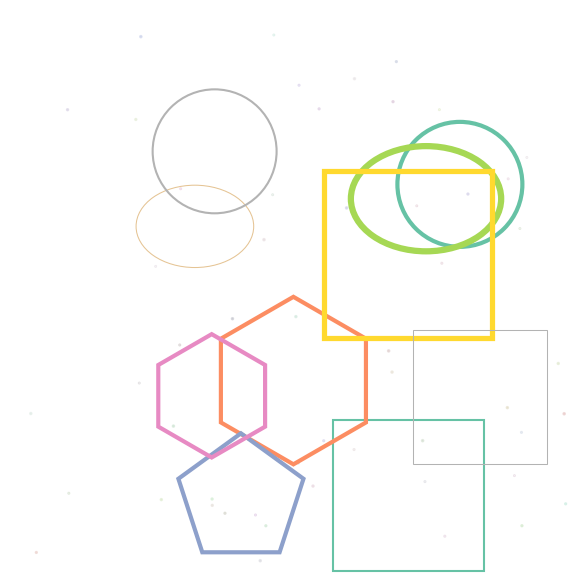[{"shape": "square", "thickness": 1, "radius": 0.66, "center": [0.708, 0.141]}, {"shape": "circle", "thickness": 2, "radius": 0.54, "center": [0.796, 0.68]}, {"shape": "hexagon", "thickness": 2, "radius": 0.73, "center": [0.508, 0.34]}, {"shape": "pentagon", "thickness": 2, "radius": 0.57, "center": [0.417, 0.135]}, {"shape": "hexagon", "thickness": 2, "radius": 0.53, "center": [0.367, 0.314]}, {"shape": "oval", "thickness": 3, "radius": 0.65, "center": [0.738, 0.655]}, {"shape": "square", "thickness": 2.5, "radius": 0.73, "center": [0.707, 0.558]}, {"shape": "oval", "thickness": 0.5, "radius": 0.51, "center": [0.337, 0.607]}, {"shape": "circle", "thickness": 1, "radius": 0.54, "center": [0.372, 0.737]}, {"shape": "square", "thickness": 0.5, "radius": 0.58, "center": [0.831, 0.312]}]